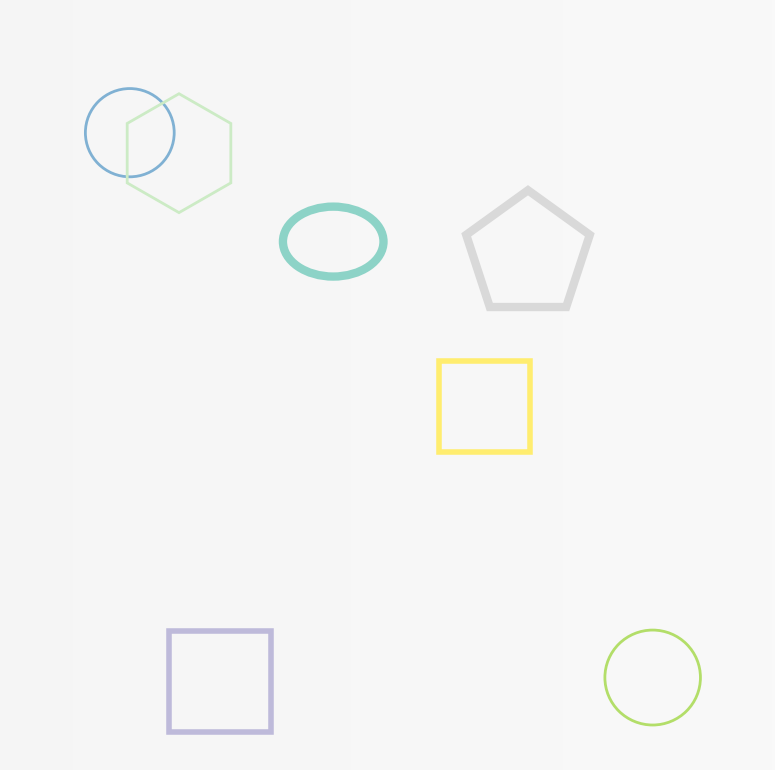[{"shape": "oval", "thickness": 3, "radius": 0.32, "center": [0.43, 0.686]}, {"shape": "square", "thickness": 2, "radius": 0.33, "center": [0.284, 0.115]}, {"shape": "circle", "thickness": 1, "radius": 0.29, "center": [0.167, 0.828]}, {"shape": "circle", "thickness": 1, "radius": 0.31, "center": [0.842, 0.12]}, {"shape": "pentagon", "thickness": 3, "radius": 0.42, "center": [0.681, 0.669]}, {"shape": "hexagon", "thickness": 1, "radius": 0.39, "center": [0.231, 0.801]}, {"shape": "square", "thickness": 2, "radius": 0.29, "center": [0.625, 0.472]}]